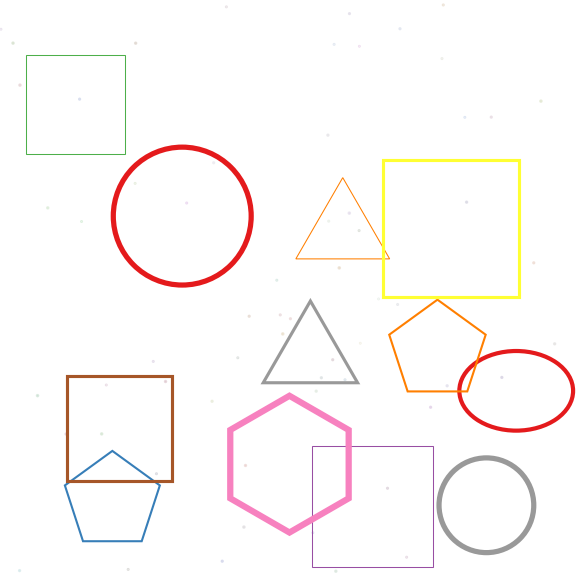[{"shape": "oval", "thickness": 2, "radius": 0.49, "center": [0.894, 0.322]}, {"shape": "circle", "thickness": 2.5, "radius": 0.6, "center": [0.316, 0.625]}, {"shape": "pentagon", "thickness": 1, "radius": 0.43, "center": [0.195, 0.132]}, {"shape": "square", "thickness": 0.5, "radius": 0.43, "center": [0.131, 0.819]}, {"shape": "square", "thickness": 0.5, "radius": 0.52, "center": [0.645, 0.123]}, {"shape": "pentagon", "thickness": 1, "radius": 0.44, "center": [0.758, 0.392]}, {"shape": "triangle", "thickness": 0.5, "radius": 0.47, "center": [0.594, 0.598]}, {"shape": "square", "thickness": 1.5, "radius": 0.59, "center": [0.781, 0.603]}, {"shape": "square", "thickness": 1.5, "radius": 0.45, "center": [0.207, 0.257]}, {"shape": "hexagon", "thickness": 3, "radius": 0.59, "center": [0.501, 0.195]}, {"shape": "triangle", "thickness": 1.5, "radius": 0.47, "center": [0.538, 0.384]}, {"shape": "circle", "thickness": 2.5, "radius": 0.41, "center": [0.842, 0.124]}]